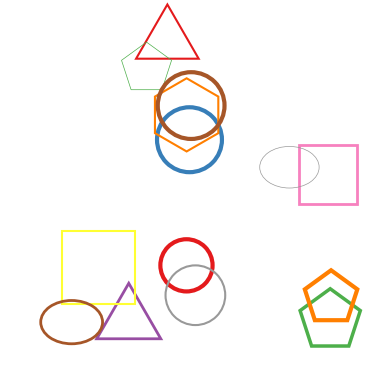[{"shape": "triangle", "thickness": 1.5, "radius": 0.47, "center": [0.435, 0.894]}, {"shape": "circle", "thickness": 3, "radius": 0.34, "center": [0.484, 0.311]}, {"shape": "circle", "thickness": 3, "radius": 0.42, "center": [0.492, 0.637]}, {"shape": "pentagon", "thickness": 2.5, "radius": 0.41, "center": [0.858, 0.168]}, {"shape": "pentagon", "thickness": 0.5, "radius": 0.34, "center": [0.381, 0.822]}, {"shape": "triangle", "thickness": 2, "radius": 0.48, "center": [0.334, 0.168]}, {"shape": "hexagon", "thickness": 1.5, "radius": 0.48, "center": [0.485, 0.702]}, {"shape": "pentagon", "thickness": 3, "radius": 0.36, "center": [0.86, 0.226]}, {"shape": "square", "thickness": 1.5, "radius": 0.47, "center": [0.255, 0.306]}, {"shape": "circle", "thickness": 3, "radius": 0.43, "center": [0.496, 0.726]}, {"shape": "oval", "thickness": 2, "radius": 0.4, "center": [0.186, 0.163]}, {"shape": "square", "thickness": 2, "radius": 0.38, "center": [0.851, 0.547]}, {"shape": "circle", "thickness": 1.5, "radius": 0.39, "center": [0.507, 0.233]}, {"shape": "oval", "thickness": 0.5, "radius": 0.39, "center": [0.752, 0.566]}]